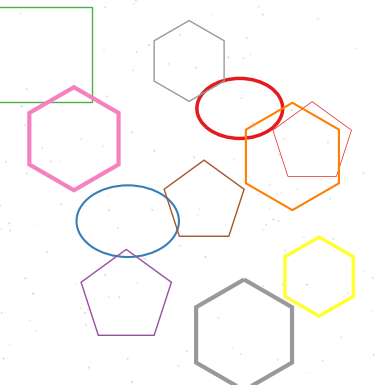[{"shape": "pentagon", "thickness": 0.5, "radius": 0.54, "center": [0.811, 0.629]}, {"shape": "oval", "thickness": 2.5, "radius": 0.56, "center": [0.623, 0.718]}, {"shape": "oval", "thickness": 1.5, "radius": 0.66, "center": [0.332, 0.426]}, {"shape": "square", "thickness": 1, "radius": 0.62, "center": [0.116, 0.858]}, {"shape": "pentagon", "thickness": 1, "radius": 0.62, "center": [0.328, 0.229]}, {"shape": "hexagon", "thickness": 1.5, "radius": 0.7, "center": [0.76, 0.594]}, {"shape": "hexagon", "thickness": 2.5, "radius": 0.51, "center": [0.829, 0.282]}, {"shape": "pentagon", "thickness": 1, "radius": 0.55, "center": [0.53, 0.475]}, {"shape": "hexagon", "thickness": 3, "radius": 0.67, "center": [0.192, 0.64]}, {"shape": "hexagon", "thickness": 3, "radius": 0.72, "center": [0.634, 0.13]}, {"shape": "hexagon", "thickness": 1, "radius": 0.52, "center": [0.491, 0.842]}]